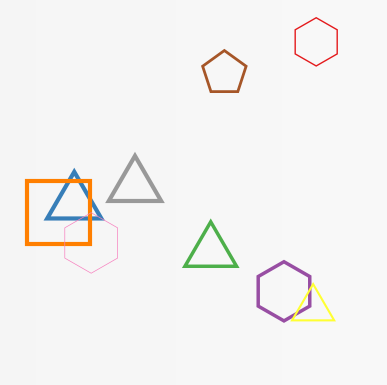[{"shape": "hexagon", "thickness": 1, "radius": 0.31, "center": [0.816, 0.891]}, {"shape": "triangle", "thickness": 3, "radius": 0.4, "center": [0.192, 0.473]}, {"shape": "triangle", "thickness": 2.5, "radius": 0.38, "center": [0.544, 0.347]}, {"shape": "hexagon", "thickness": 2.5, "radius": 0.38, "center": [0.733, 0.243]}, {"shape": "square", "thickness": 3, "radius": 0.4, "center": [0.151, 0.448]}, {"shape": "triangle", "thickness": 1.5, "radius": 0.31, "center": [0.808, 0.199]}, {"shape": "pentagon", "thickness": 2, "radius": 0.29, "center": [0.579, 0.81]}, {"shape": "hexagon", "thickness": 0.5, "radius": 0.39, "center": [0.235, 0.369]}, {"shape": "triangle", "thickness": 3, "radius": 0.39, "center": [0.348, 0.517]}]